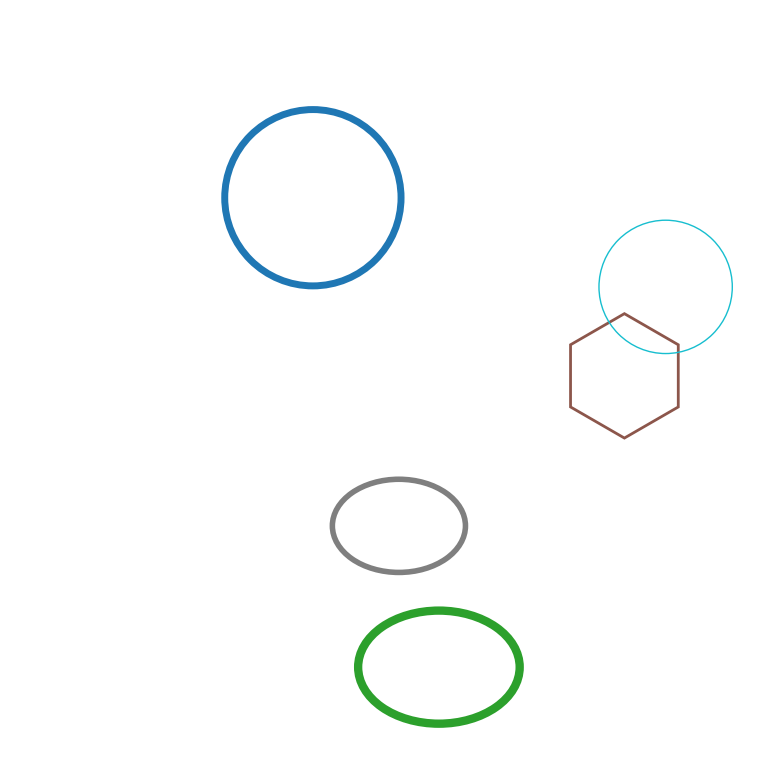[{"shape": "circle", "thickness": 2.5, "radius": 0.57, "center": [0.406, 0.743]}, {"shape": "oval", "thickness": 3, "radius": 0.52, "center": [0.57, 0.134]}, {"shape": "hexagon", "thickness": 1, "radius": 0.4, "center": [0.811, 0.512]}, {"shape": "oval", "thickness": 2, "radius": 0.43, "center": [0.518, 0.317]}, {"shape": "circle", "thickness": 0.5, "radius": 0.43, "center": [0.864, 0.627]}]